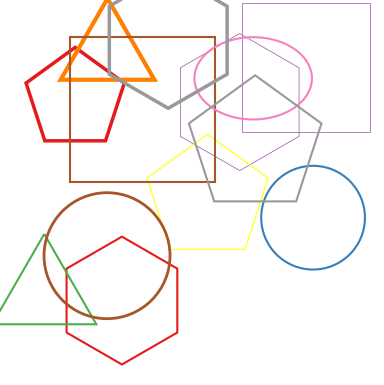[{"shape": "pentagon", "thickness": 2.5, "radius": 0.67, "center": [0.195, 0.743]}, {"shape": "hexagon", "thickness": 1.5, "radius": 0.83, "center": [0.317, 0.219]}, {"shape": "circle", "thickness": 1.5, "radius": 0.67, "center": [0.813, 0.435]}, {"shape": "triangle", "thickness": 1.5, "radius": 0.78, "center": [0.115, 0.236]}, {"shape": "hexagon", "thickness": 0.5, "radius": 0.89, "center": [0.623, 0.735]}, {"shape": "square", "thickness": 0.5, "radius": 0.83, "center": [0.795, 0.825]}, {"shape": "triangle", "thickness": 3, "radius": 0.7, "center": [0.279, 0.863]}, {"shape": "pentagon", "thickness": 1, "radius": 0.83, "center": [0.539, 0.486]}, {"shape": "circle", "thickness": 2, "radius": 0.82, "center": [0.278, 0.336]}, {"shape": "square", "thickness": 1.5, "radius": 0.94, "center": [0.37, 0.716]}, {"shape": "oval", "thickness": 1.5, "radius": 0.76, "center": [0.658, 0.797]}, {"shape": "pentagon", "thickness": 1.5, "radius": 0.91, "center": [0.663, 0.623]}, {"shape": "hexagon", "thickness": 2.5, "radius": 0.88, "center": [0.437, 0.895]}]